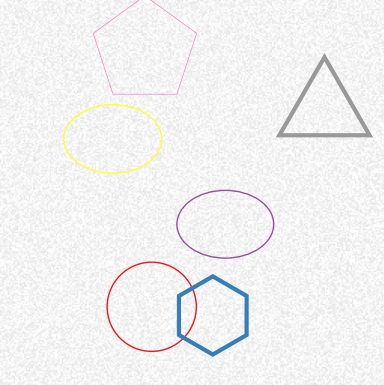[{"shape": "circle", "thickness": 1, "radius": 0.58, "center": [0.394, 0.203]}, {"shape": "hexagon", "thickness": 3, "radius": 0.51, "center": [0.553, 0.181]}, {"shape": "oval", "thickness": 1, "radius": 0.63, "center": [0.585, 0.418]}, {"shape": "oval", "thickness": 1, "radius": 0.64, "center": [0.293, 0.639]}, {"shape": "pentagon", "thickness": 0.5, "radius": 0.71, "center": [0.376, 0.87]}, {"shape": "triangle", "thickness": 3, "radius": 0.68, "center": [0.843, 0.716]}]